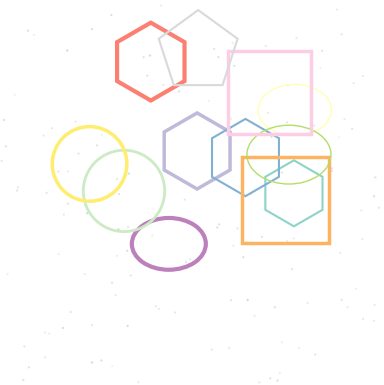[{"shape": "hexagon", "thickness": 1.5, "radius": 0.43, "center": [0.763, 0.498]}, {"shape": "oval", "thickness": 1, "radius": 0.48, "center": [0.766, 0.714]}, {"shape": "hexagon", "thickness": 2.5, "radius": 0.49, "center": [0.512, 0.608]}, {"shape": "hexagon", "thickness": 3, "radius": 0.51, "center": [0.392, 0.84]}, {"shape": "hexagon", "thickness": 1.5, "radius": 0.5, "center": [0.638, 0.591]}, {"shape": "square", "thickness": 2.5, "radius": 0.56, "center": [0.742, 0.48]}, {"shape": "oval", "thickness": 1, "radius": 0.55, "center": [0.751, 0.598]}, {"shape": "square", "thickness": 2.5, "radius": 0.54, "center": [0.7, 0.76]}, {"shape": "pentagon", "thickness": 1.5, "radius": 0.54, "center": [0.515, 0.866]}, {"shape": "oval", "thickness": 3, "radius": 0.48, "center": [0.439, 0.367]}, {"shape": "circle", "thickness": 2, "radius": 0.53, "center": [0.322, 0.504]}, {"shape": "circle", "thickness": 2.5, "radius": 0.48, "center": [0.233, 0.574]}]